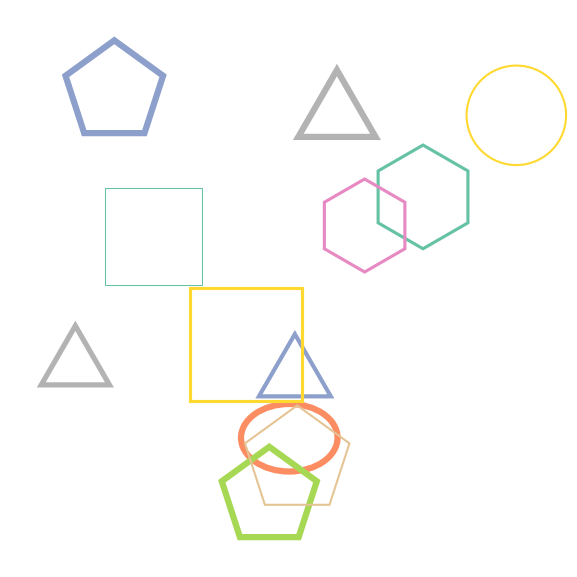[{"shape": "hexagon", "thickness": 1.5, "radius": 0.45, "center": [0.733, 0.658]}, {"shape": "square", "thickness": 0.5, "radius": 0.42, "center": [0.265, 0.59]}, {"shape": "oval", "thickness": 3, "radius": 0.42, "center": [0.501, 0.241]}, {"shape": "triangle", "thickness": 2, "radius": 0.36, "center": [0.511, 0.349]}, {"shape": "pentagon", "thickness": 3, "radius": 0.44, "center": [0.198, 0.84]}, {"shape": "hexagon", "thickness": 1.5, "radius": 0.4, "center": [0.631, 0.609]}, {"shape": "pentagon", "thickness": 3, "radius": 0.43, "center": [0.466, 0.139]}, {"shape": "square", "thickness": 1.5, "radius": 0.49, "center": [0.426, 0.403]}, {"shape": "circle", "thickness": 1, "radius": 0.43, "center": [0.894, 0.799]}, {"shape": "pentagon", "thickness": 1, "radius": 0.48, "center": [0.515, 0.202]}, {"shape": "triangle", "thickness": 2.5, "radius": 0.34, "center": [0.13, 0.367]}, {"shape": "triangle", "thickness": 3, "radius": 0.39, "center": [0.583, 0.801]}]